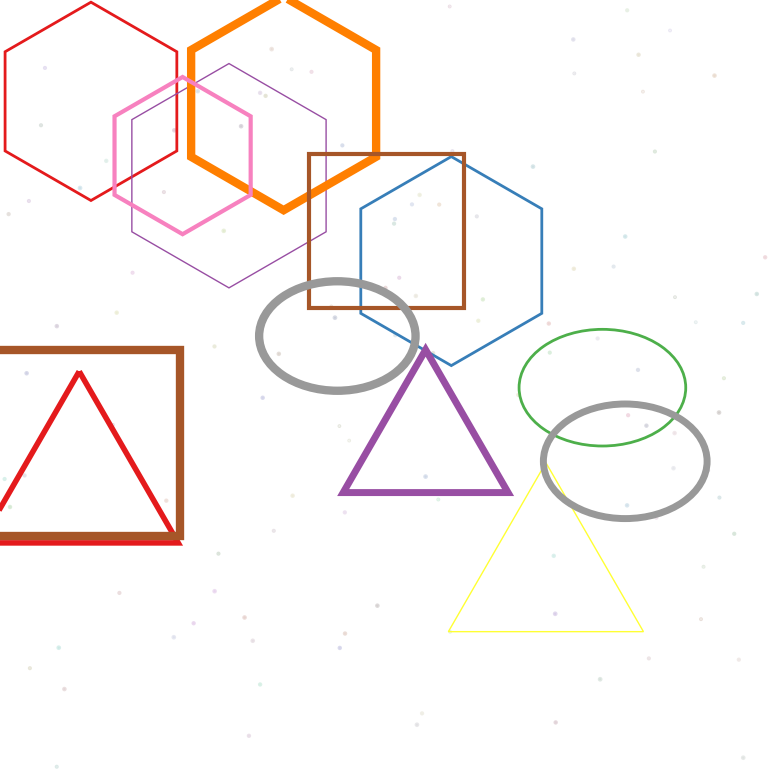[{"shape": "triangle", "thickness": 2, "radius": 0.74, "center": [0.103, 0.369]}, {"shape": "hexagon", "thickness": 1, "radius": 0.64, "center": [0.118, 0.868]}, {"shape": "hexagon", "thickness": 1, "radius": 0.68, "center": [0.586, 0.661]}, {"shape": "oval", "thickness": 1, "radius": 0.54, "center": [0.782, 0.497]}, {"shape": "triangle", "thickness": 2.5, "radius": 0.62, "center": [0.553, 0.422]}, {"shape": "hexagon", "thickness": 0.5, "radius": 0.73, "center": [0.297, 0.772]}, {"shape": "hexagon", "thickness": 3, "radius": 0.69, "center": [0.368, 0.866]}, {"shape": "triangle", "thickness": 0.5, "radius": 0.73, "center": [0.709, 0.253]}, {"shape": "square", "thickness": 1.5, "radius": 0.5, "center": [0.502, 0.7]}, {"shape": "square", "thickness": 3, "radius": 0.61, "center": [0.112, 0.425]}, {"shape": "hexagon", "thickness": 1.5, "radius": 0.51, "center": [0.237, 0.798]}, {"shape": "oval", "thickness": 2.5, "radius": 0.53, "center": [0.812, 0.401]}, {"shape": "oval", "thickness": 3, "radius": 0.51, "center": [0.438, 0.564]}]